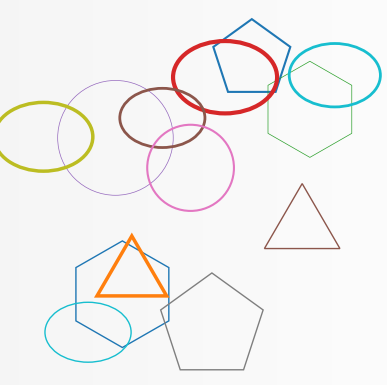[{"shape": "hexagon", "thickness": 1, "radius": 0.69, "center": [0.316, 0.236]}, {"shape": "pentagon", "thickness": 1.5, "radius": 0.52, "center": [0.65, 0.846]}, {"shape": "triangle", "thickness": 2.5, "radius": 0.52, "center": [0.34, 0.283]}, {"shape": "hexagon", "thickness": 0.5, "radius": 0.62, "center": [0.8, 0.716]}, {"shape": "oval", "thickness": 3, "radius": 0.67, "center": [0.581, 0.799]}, {"shape": "circle", "thickness": 0.5, "radius": 0.75, "center": [0.298, 0.642]}, {"shape": "oval", "thickness": 2, "radius": 0.55, "center": [0.419, 0.694]}, {"shape": "triangle", "thickness": 1, "radius": 0.56, "center": [0.78, 0.411]}, {"shape": "circle", "thickness": 1.5, "radius": 0.56, "center": [0.492, 0.564]}, {"shape": "pentagon", "thickness": 1, "radius": 0.69, "center": [0.547, 0.152]}, {"shape": "oval", "thickness": 2.5, "radius": 0.64, "center": [0.112, 0.645]}, {"shape": "oval", "thickness": 2, "radius": 0.59, "center": [0.864, 0.805]}, {"shape": "oval", "thickness": 1, "radius": 0.56, "center": [0.227, 0.137]}]